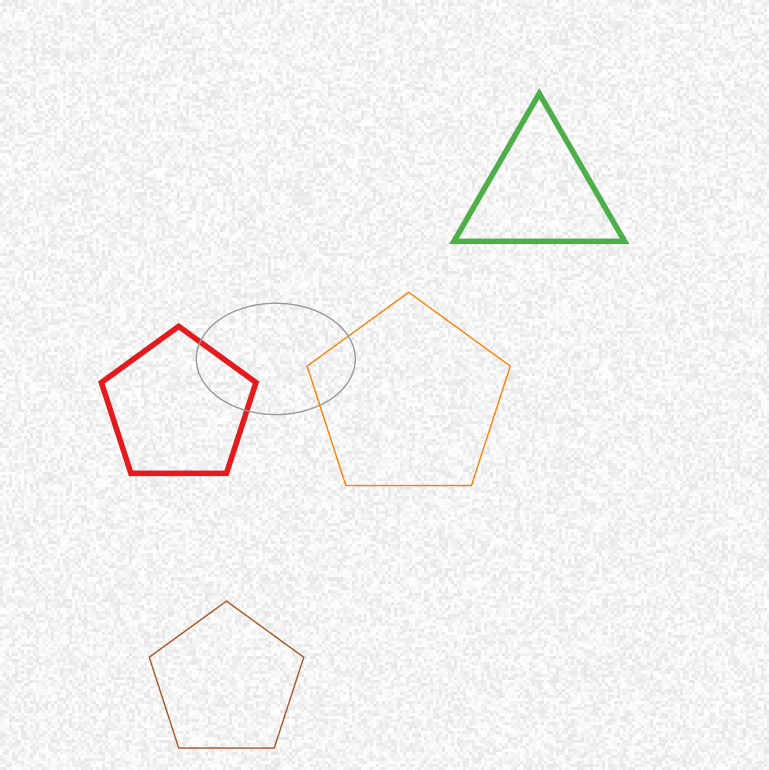[{"shape": "pentagon", "thickness": 2, "radius": 0.53, "center": [0.232, 0.471]}, {"shape": "triangle", "thickness": 2, "radius": 0.64, "center": [0.7, 0.751]}, {"shape": "pentagon", "thickness": 0.5, "radius": 0.69, "center": [0.531, 0.482]}, {"shape": "pentagon", "thickness": 0.5, "radius": 0.53, "center": [0.294, 0.114]}, {"shape": "oval", "thickness": 0.5, "radius": 0.52, "center": [0.358, 0.534]}]